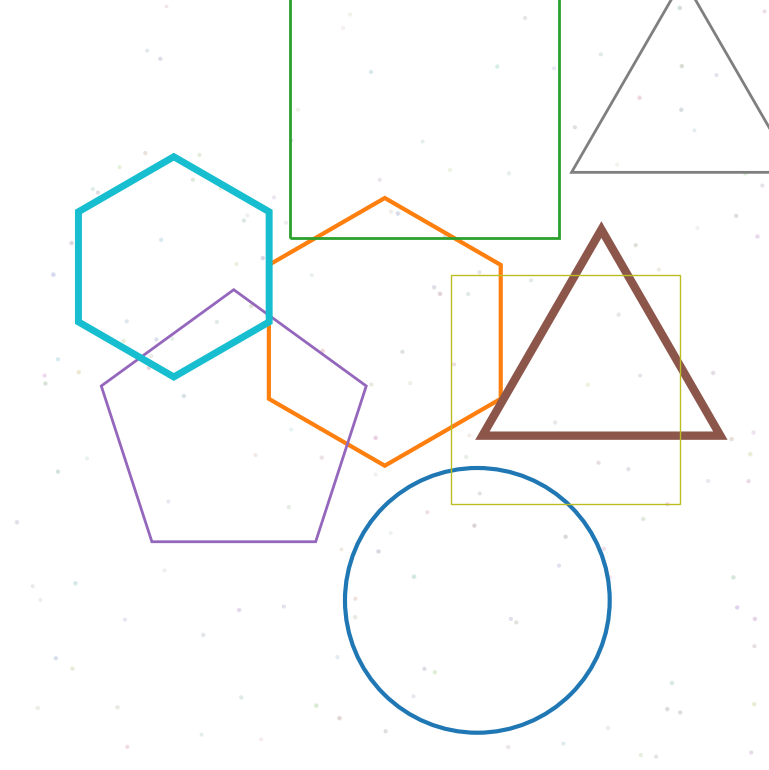[{"shape": "circle", "thickness": 1.5, "radius": 0.86, "center": [0.62, 0.22]}, {"shape": "hexagon", "thickness": 1.5, "radius": 0.87, "center": [0.5, 0.569]}, {"shape": "square", "thickness": 1, "radius": 0.87, "center": [0.552, 0.866]}, {"shape": "pentagon", "thickness": 1, "radius": 0.9, "center": [0.304, 0.443]}, {"shape": "triangle", "thickness": 3, "radius": 0.89, "center": [0.781, 0.523]}, {"shape": "triangle", "thickness": 1, "radius": 0.84, "center": [0.887, 0.86]}, {"shape": "square", "thickness": 0.5, "radius": 0.74, "center": [0.734, 0.495]}, {"shape": "hexagon", "thickness": 2.5, "radius": 0.71, "center": [0.226, 0.653]}]